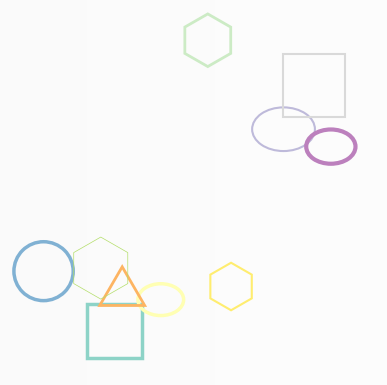[{"shape": "square", "thickness": 2.5, "radius": 0.35, "center": [0.296, 0.14]}, {"shape": "oval", "thickness": 2.5, "radius": 0.3, "center": [0.415, 0.222]}, {"shape": "oval", "thickness": 1.5, "radius": 0.41, "center": [0.732, 0.664]}, {"shape": "circle", "thickness": 2.5, "radius": 0.38, "center": [0.112, 0.296]}, {"shape": "triangle", "thickness": 2, "radius": 0.33, "center": [0.315, 0.24]}, {"shape": "hexagon", "thickness": 0.5, "radius": 0.4, "center": [0.26, 0.304]}, {"shape": "square", "thickness": 1.5, "radius": 0.4, "center": [0.81, 0.778]}, {"shape": "oval", "thickness": 3, "radius": 0.32, "center": [0.854, 0.619]}, {"shape": "hexagon", "thickness": 2, "radius": 0.34, "center": [0.536, 0.895]}, {"shape": "hexagon", "thickness": 1.5, "radius": 0.31, "center": [0.596, 0.256]}]